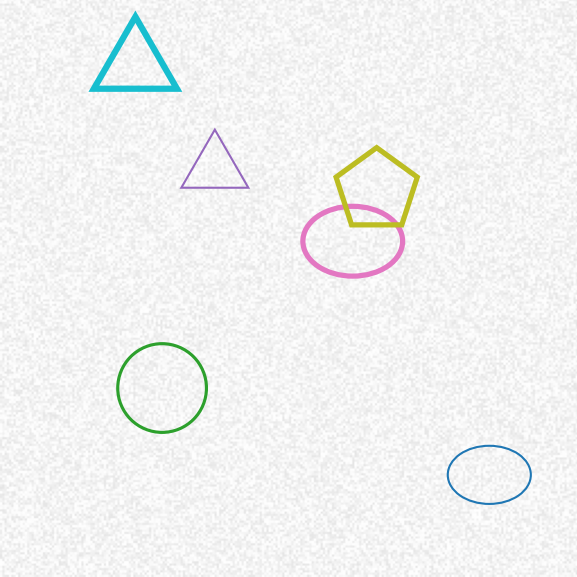[{"shape": "oval", "thickness": 1, "radius": 0.36, "center": [0.847, 0.177]}, {"shape": "circle", "thickness": 1.5, "radius": 0.38, "center": [0.281, 0.327]}, {"shape": "triangle", "thickness": 1, "radius": 0.34, "center": [0.372, 0.708]}, {"shape": "oval", "thickness": 2.5, "radius": 0.43, "center": [0.611, 0.581]}, {"shape": "pentagon", "thickness": 2.5, "radius": 0.37, "center": [0.652, 0.67]}, {"shape": "triangle", "thickness": 3, "radius": 0.42, "center": [0.234, 0.887]}]